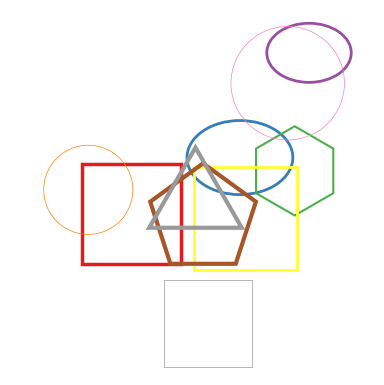[{"shape": "square", "thickness": 2.5, "radius": 0.65, "center": [0.342, 0.445]}, {"shape": "oval", "thickness": 2, "radius": 0.69, "center": [0.623, 0.591]}, {"shape": "hexagon", "thickness": 1.5, "radius": 0.58, "center": [0.765, 0.556]}, {"shape": "oval", "thickness": 2, "radius": 0.55, "center": [0.803, 0.863]}, {"shape": "circle", "thickness": 0.5, "radius": 0.58, "center": [0.229, 0.507]}, {"shape": "square", "thickness": 2, "radius": 0.67, "center": [0.638, 0.432]}, {"shape": "pentagon", "thickness": 3, "radius": 0.72, "center": [0.527, 0.432]}, {"shape": "circle", "thickness": 0.5, "radius": 0.74, "center": [0.747, 0.784]}, {"shape": "triangle", "thickness": 3, "radius": 0.69, "center": [0.508, 0.478]}, {"shape": "square", "thickness": 0.5, "radius": 0.57, "center": [0.541, 0.16]}]